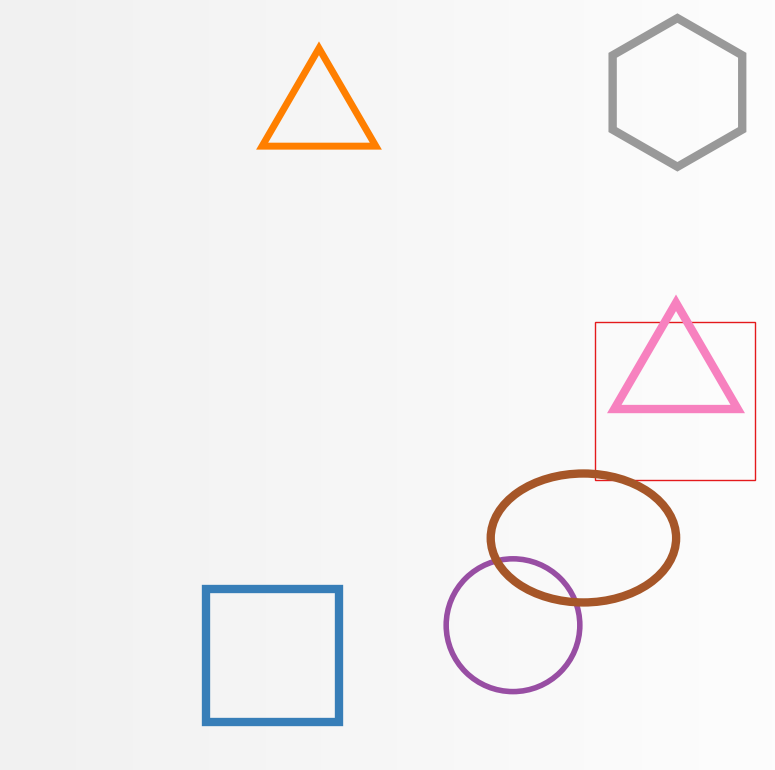[{"shape": "square", "thickness": 0.5, "radius": 0.51, "center": [0.871, 0.479]}, {"shape": "square", "thickness": 3, "radius": 0.43, "center": [0.351, 0.149]}, {"shape": "circle", "thickness": 2, "radius": 0.43, "center": [0.662, 0.188]}, {"shape": "triangle", "thickness": 2.5, "radius": 0.42, "center": [0.412, 0.853]}, {"shape": "oval", "thickness": 3, "radius": 0.6, "center": [0.753, 0.301]}, {"shape": "triangle", "thickness": 3, "radius": 0.46, "center": [0.872, 0.515]}, {"shape": "hexagon", "thickness": 3, "radius": 0.48, "center": [0.874, 0.88]}]